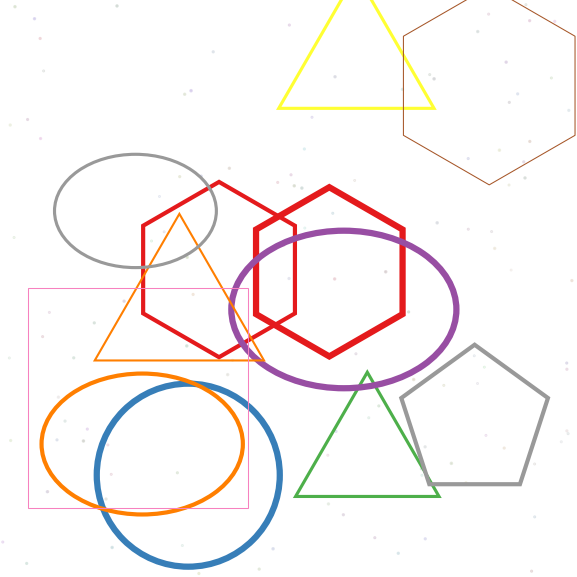[{"shape": "hexagon", "thickness": 3, "radius": 0.73, "center": [0.57, 0.528]}, {"shape": "hexagon", "thickness": 2, "radius": 0.76, "center": [0.379, 0.532]}, {"shape": "circle", "thickness": 3, "radius": 0.79, "center": [0.326, 0.176]}, {"shape": "triangle", "thickness": 1.5, "radius": 0.72, "center": [0.636, 0.211]}, {"shape": "oval", "thickness": 3, "radius": 0.97, "center": [0.595, 0.463]}, {"shape": "oval", "thickness": 2, "radius": 0.87, "center": [0.246, 0.23]}, {"shape": "triangle", "thickness": 1, "radius": 0.85, "center": [0.311, 0.46]}, {"shape": "triangle", "thickness": 1.5, "radius": 0.78, "center": [0.617, 0.889]}, {"shape": "hexagon", "thickness": 0.5, "radius": 0.86, "center": [0.847, 0.851]}, {"shape": "square", "thickness": 0.5, "radius": 0.95, "center": [0.24, 0.31]}, {"shape": "pentagon", "thickness": 2, "radius": 0.67, "center": [0.822, 0.269]}, {"shape": "oval", "thickness": 1.5, "radius": 0.7, "center": [0.235, 0.634]}]